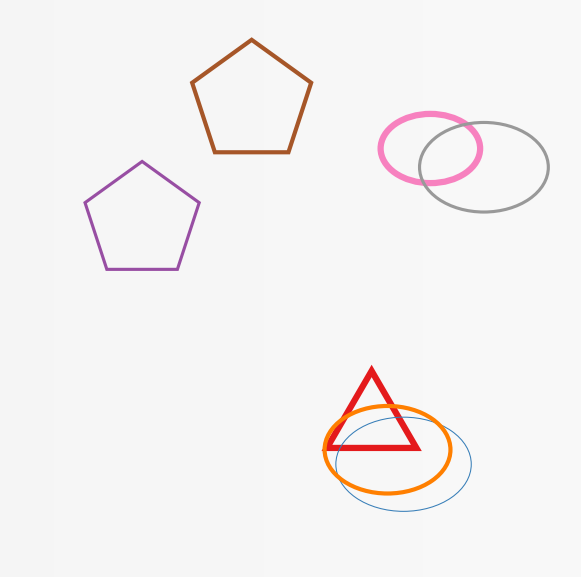[{"shape": "triangle", "thickness": 3, "radius": 0.44, "center": [0.639, 0.268]}, {"shape": "oval", "thickness": 0.5, "radius": 0.58, "center": [0.694, 0.195]}, {"shape": "pentagon", "thickness": 1.5, "radius": 0.52, "center": [0.244, 0.616]}, {"shape": "oval", "thickness": 2, "radius": 0.54, "center": [0.667, 0.22]}, {"shape": "pentagon", "thickness": 2, "radius": 0.54, "center": [0.433, 0.823]}, {"shape": "oval", "thickness": 3, "radius": 0.43, "center": [0.74, 0.742]}, {"shape": "oval", "thickness": 1.5, "radius": 0.55, "center": [0.833, 0.71]}]